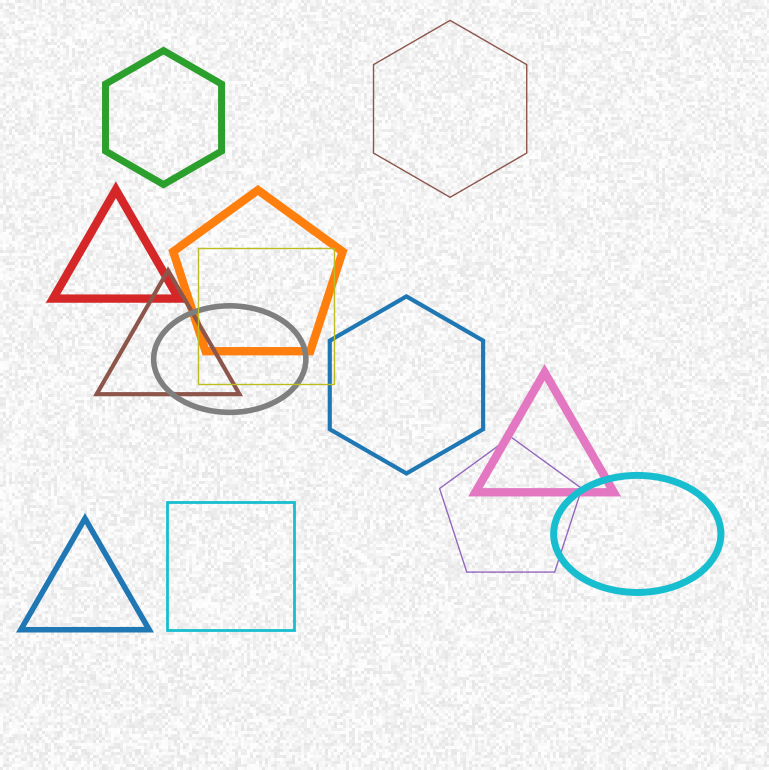[{"shape": "hexagon", "thickness": 1.5, "radius": 0.57, "center": [0.528, 0.5]}, {"shape": "triangle", "thickness": 2, "radius": 0.48, "center": [0.11, 0.23]}, {"shape": "pentagon", "thickness": 3, "radius": 0.58, "center": [0.335, 0.637]}, {"shape": "hexagon", "thickness": 2.5, "radius": 0.44, "center": [0.212, 0.847]}, {"shape": "triangle", "thickness": 3, "radius": 0.47, "center": [0.15, 0.659]}, {"shape": "pentagon", "thickness": 0.5, "radius": 0.49, "center": [0.663, 0.336]}, {"shape": "hexagon", "thickness": 0.5, "radius": 0.57, "center": [0.585, 0.859]}, {"shape": "triangle", "thickness": 1.5, "radius": 0.54, "center": [0.218, 0.542]}, {"shape": "triangle", "thickness": 3, "radius": 0.52, "center": [0.707, 0.413]}, {"shape": "oval", "thickness": 2, "radius": 0.49, "center": [0.298, 0.534]}, {"shape": "square", "thickness": 0.5, "radius": 0.44, "center": [0.345, 0.59]}, {"shape": "square", "thickness": 1, "radius": 0.41, "center": [0.299, 0.265]}, {"shape": "oval", "thickness": 2.5, "radius": 0.54, "center": [0.828, 0.307]}]